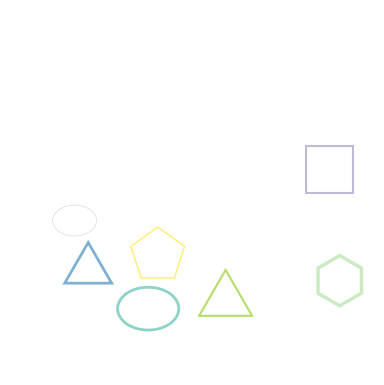[{"shape": "oval", "thickness": 2, "radius": 0.4, "center": [0.385, 0.198]}, {"shape": "square", "thickness": 1.5, "radius": 0.3, "center": [0.856, 0.56]}, {"shape": "triangle", "thickness": 2, "radius": 0.35, "center": [0.229, 0.3]}, {"shape": "triangle", "thickness": 1.5, "radius": 0.4, "center": [0.586, 0.219]}, {"shape": "oval", "thickness": 0.5, "radius": 0.29, "center": [0.194, 0.427]}, {"shape": "hexagon", "thickness": 2.5, "radius": 0.33, "center": [0.882, 0.271]}, {"shape": "pentagon", "thickness": 1, "radius": 0.37, "center": [0.41, 0.337]}]